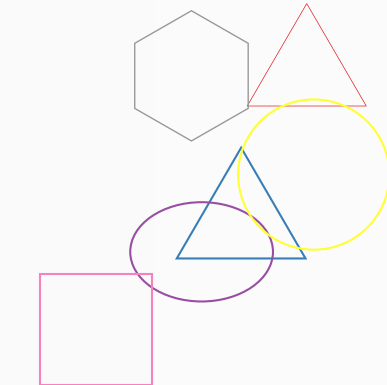[{"shape": "triangle", "thickness": 0.5, "radius": 0.89, "center": [0.792, 0.813]}, {"shape": "triangle", "thickness": 1.5, "radius": 0.96, "center": [0.622, 0.425]}, {"shape": "oval", "thickness": 1.5, "radius": 0.92, "center": [0.52, 0.346]}, {"shape": "circle", "thickness": 1.5, "radius": 0.98, "center": [0.81, 0.547]}, {"shape": "square", "thickness": 1.5, "radius": 0.72, "center": [0.248, 0.145]}, {"shape": "hexagon", "thickness": 1, "radius": 0.85, "center": [0.494, 0.803]}]